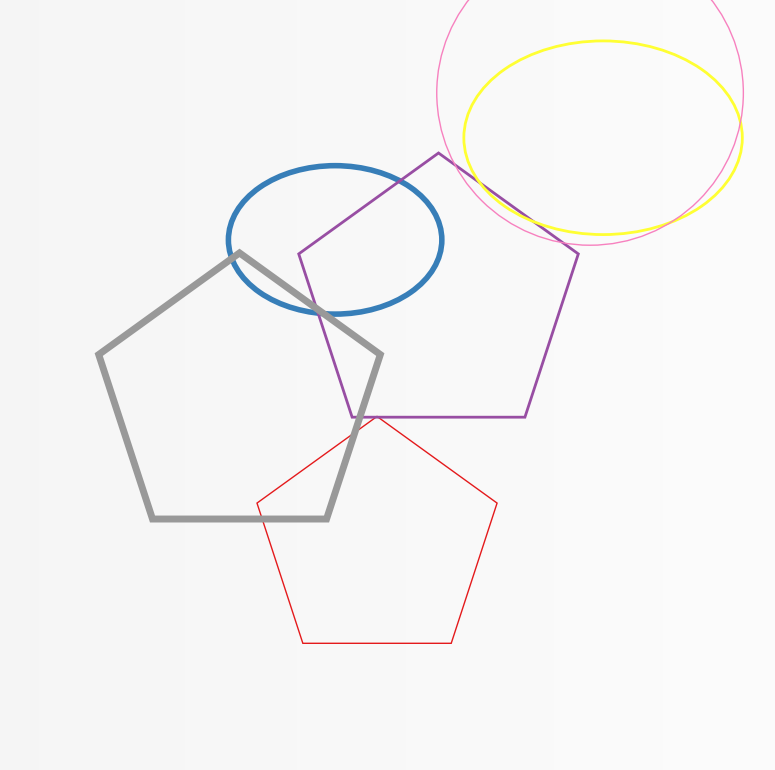[{"shape": "pentagon", "thickness": 0.5, "radius": 0.81, "center": [0.486, 0.296]}, {"shape": "oval", "thickness": 2, "radius": 0.69, "center": [0.432, 0.688]}, {"shape": "pentagon", "thickness": 1, "radius": 0.95, "center": [0.566, 0.612]}, {"shape": "oval", "thickness": 1, "radius": 0.9, "center": [0.778, 0.821]}, {"shape": "circle", "thickness": 0.5, "radius": 0.99, "center": [0.761, 0.879]}, {"shape": "pentagon", "thickness": 2.5, "radius": 0.96, "center": [0.309, 0.48]}]